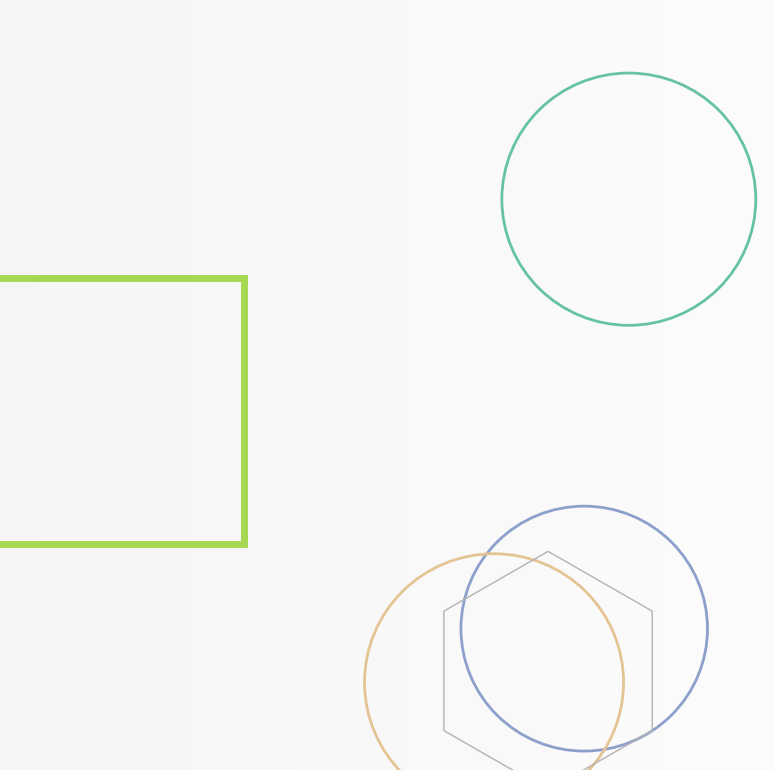[{"shape": "circle", "thickness": 1, "radius": 0.82, "center": [0.811, 0.741]}, {"shape": "circle", "thickness": 1, "radius": 0.8, "center": [0.754, 0.184]}, {"shape": "square", "thickness": 2.5, "radius": 0.86, "center": [0.143, 0.466]}, {"shape": "circle", "thickness": 1, "radius": 0.84, "center": [0.637, 0.114]}, {"shape": "hexagon", "thickness": 0.5, "radius": 0.78, "center": [0.707, 0.129]}]